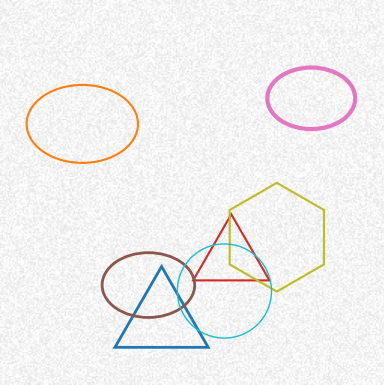[{"shape": "triangle", "thickness": 2, "radius": 0.7, "center": [0.42, 0.168]}, {"shape": "oval", "thickness": 1.5, "radius": 0.72, "center": [0.214, 0.678]}, {"shape": "triangle", "thickness": 1.5, "radius": 0.57, "center": [0.601, 0.329]}, {"shape": "oval", "thickness": 2, "radius": 0.6, "center": [0.385, 0.26]}, {"shape": "oval", "thickness": 3, "radius": 0.57, "center": [0.808, 0.745]}, {"shape": "hexagon", "thickness": 1.5, "radius": 0.71, "center": [0.719, 0.384]}, {"shape": "circle", "thickness": 1, "radius": 0.61, "center": [0.583, 0.244]}]